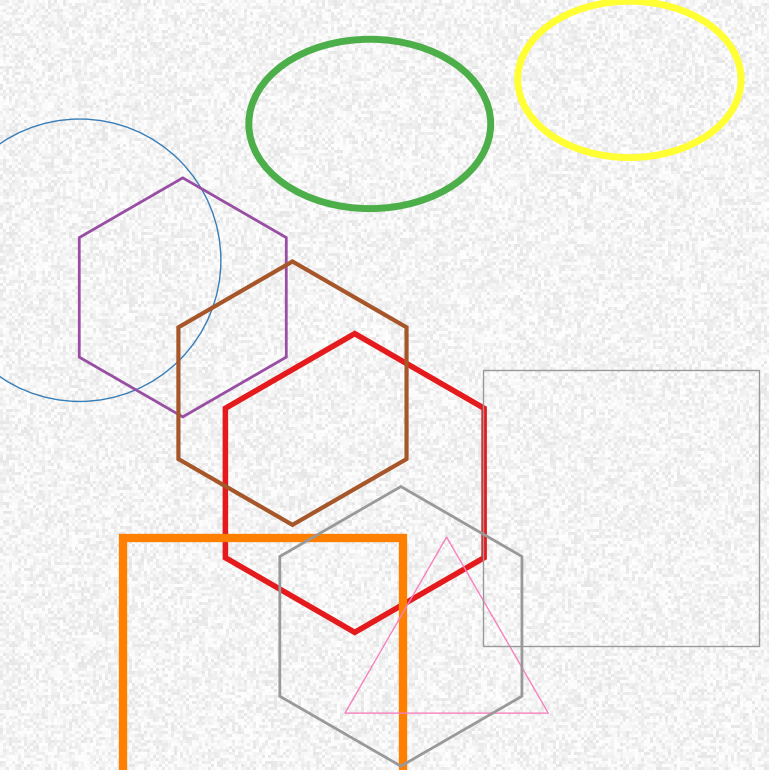[{"shape": "hexagon", "thickness": 2, "radius": 0.97, "center": [0.461, 0.373]}, {"shape": "circle", "thickness": 0.5, "radius": 0.92, "center": [0.103, 0.662]}, {"shape": "oval", "thickness": 2.5, "radius": 0.79, "center": [0.48, 0.839]}, {"shape": "hexagon", "thickness": 1, "radius": 0.78, "center": [0.237, 0.614]}, {"shape": "square", "thickness": 3, "radius": 0.91, "center": [0.342, 0.119]}, {"shape": "oval", "thickness": 2.5, "radius": 0.73, "center": [0.817, 0.897]}, {"shape": "hexagon", "thickness": 1.5, "radius": 0.86, "center": [0.38, 0.489]}, {"shape": "triangle", "thickness": 0.5, "radius": 0.76, "center": [0.58, 0.15]}, {"shape": "square", "thickness": 0.5, "radius": 0.9, "center": [0.807, 0.341]}, {"shape": "hexagon", "thickness": 1, "radius": 0.91, "center": [0.521, 0.187]}]